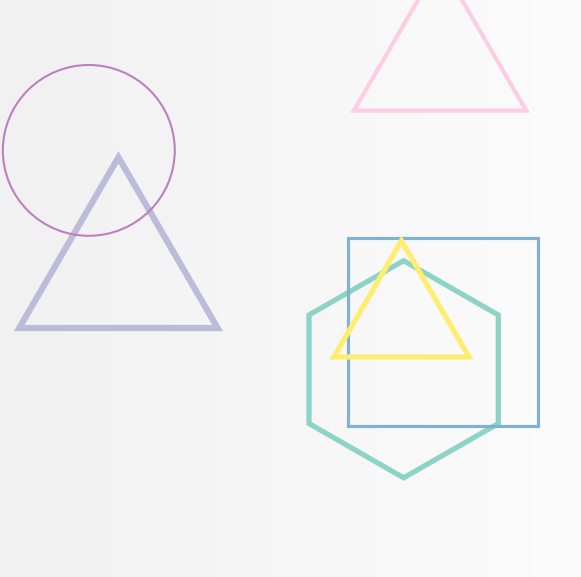[{"shape": "hexagon", "thickness": 2.5, "radius": 0.94, "center": [0.694, 0.36]}, {"shape": "triangle", "thickness": 3, "radius": 0.99, "center": [0.204, 0.53]}, {"shape": "square", "thickness": 1.5, "radius": 0.82, "center": [0.763, 0.424]}, {"shape": "triangle", "thickness": 2, "radius": 0.86, "center": [0.757, 0.893]}, {"shape": "circle", "thickness": 1, "radius": 0.74, "center": [0.153, 0.739]}, {"shape": "triangle", "thickness": 2.5, "radius": 0.67, "center": [0.691, 0.448]}]